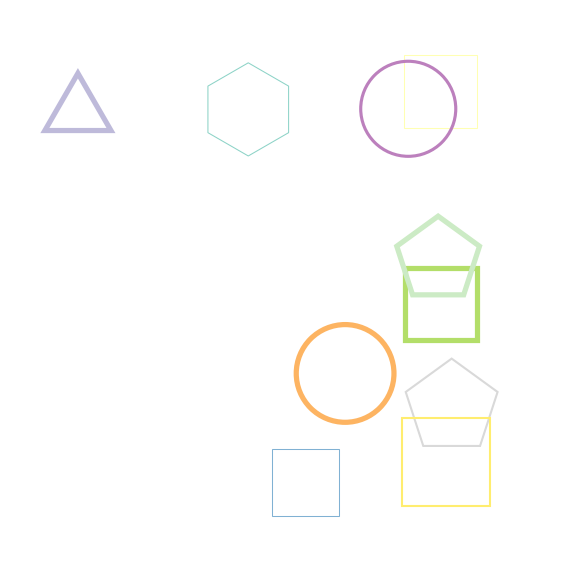[{"shape": "hexagon", "thickness": 0.5, "radius": 0.4, "center": [0.43, 0.81]}, {"shape": "square", "thickness": 0.5, "radius": 0.32, "center": [0.763, 0.84]}, {"shape": "triangle", "thickness": 2.5, "radius": 0.33, "center": [0.135, 0.806]}, {"shape": "square", "thickness": 0.5, "radius": 0.29, "center": [0.529, 0.164]}, {"shape": "circle", "thickness": 2.5, "radius": 0.42, "center": [0.598, 0.352]}, {"shape": "square", "thickness": 2.5, "radius": 0.31, "center": [0.764, 0.473]}, {"shape": "pentagon", "thickness": 1, "radius": 0.42, "center": [0.782, 0.295]}, {"shape": "circle", "thickness": 1.5, "radius": 0.41, "center": [0.707, 0.811]}, {"shape": "pentagon", "thickness": 2.5, "radius": 0.38, "center": [0.759, 0.55]}, {"shape": "square", "thickness": 1, "radius": 0.38, "center": [0.772, 0.199]}]